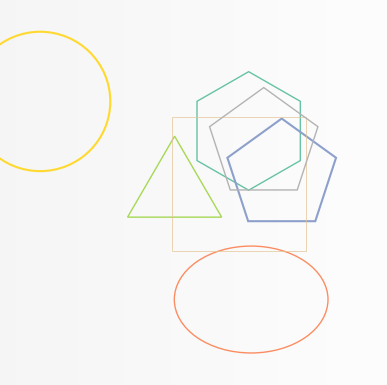[{"shape": "hexagon", "thickness": 1, "radius": 0.77, "center": [0.642, 0.66]}, {"shape": "oval", "thickness": 1, "radius": 0.99, "center": [0.648, 0.222]}, {"shape": "pentagon", "thickness": 1.5, "radius": 0.74, "center": [0.727, 0.545]}, {"shape": "triangle", "thickness": 1, "radius": 0.7, "center": [0.451, 0.506]}, {"shape": "circle", "thickness": 1.5, "radius": 0.91, "center": [0.104, 0.737]}, {"shape": "square", "thickness": 0.5, "radius": 0.87, "center": [0.616, 0.522]}, {"shape": "pentagon", "thickness": 1, "radius": 0.73, "center": [0.681, 0.626]}]